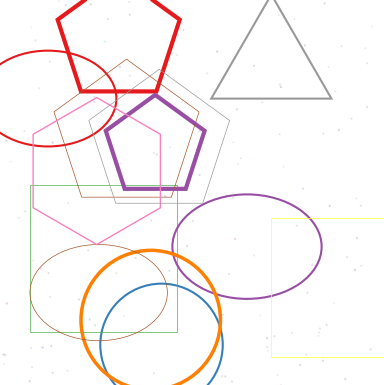[{"shape": "oval", "thickness": 1.5, "radius": 0.89, "center": [0.125, 0.744]}, {"shape": "pentagon", "thickness": 3, "radius": 0.83, "center": [0.308, 0.897]}, {"shape": "circle", "thickness": 1.5, "radius": 0.8, "center": [0.42, 0.104]}, {"shape": "square", "thickness": 0.5, "radius": 0.95, "center": [0.27, 0.33]}, {"shape": "oval", "thickness": 1.5, "radius": 0.97, "center": [0.642, 0.359]}, {"shape": "pentagon", "thickness": 3, "radius": 0.67, "center": [0.403, 0.619]}, {"shape": "circle", "thickness": 2.5, "radius": 0.91, "center": [0.392, 0.169]}, {"shape": "square", "thickness": 0.5, "radius": 0.9, "center": [0.884, 0.254]}, {"shape": "oval", "thickness": 0.5, "radius": 0.89, "center": [0.256, 0.24]}, {"shape": "pentagon", "thickness": 0.5, "radius": 0.99, "center": [0.329, 0.648]}, {"shape": "hexagon", "thickness": 1, "radius": 0.95, "center": [0.251, 0.556]}, {"shape": "pentagon", "thickness": 0.5, "radius": 0.96, "center": [0.414, 0.628]}, {"shape": "triangle", "thickness": 1.5, "radius": 0.9, "center": [0.705, 0.834]}]